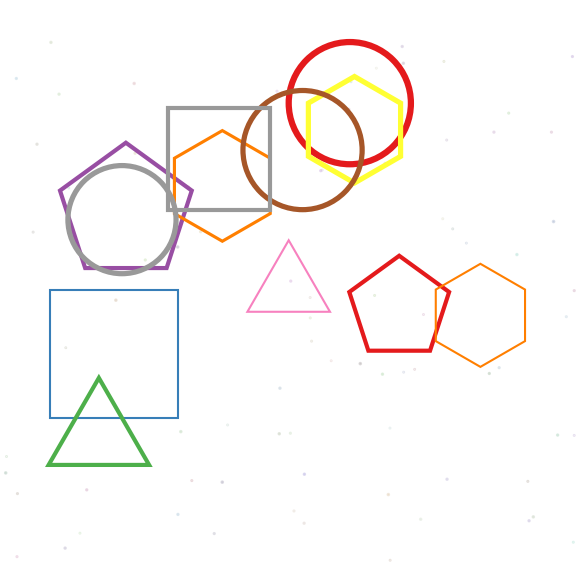[{"shape": "pentagon", "thickness": 2, "radius": 0.45, "center": [0.691, 0.465]}, {"shape": "circle", "thickness": 3, "radius": 0.53, "center": [0.606, 0.821]}, {"shape": "square", "thickness": 1, "radius": 0.55, "center": [0.198, 0.386]}, {"shape": "triangle", "thickness": 2, "radius": 0.5, "center": [0.171, 0.244]}, {"shape": "pentagon", "thickness": 2, "radius": 0.6, "center": [0.218, 0.632]}, {"shape": "hexagon", "thickness": 1.5, "radius": 0.48, "center": [0.385, 0.677]}, {"shape": "hexagon", "thickness": 1, "radius": 0.45, "center": [0.832, 0.453]}, {"shape": "hexagon", "thickness": 2.5, "radius": 0.46, "center": [0.614, 0.774]}, {"shape": "circle", "thickness": 2.5, "radius": 0.52, "center": [0.524, 0.739]}, {"shape": "triangle", "thickness": 1, "radius": 0.41, "center": [0.5, 0.501]}, {"shape": "circle", "thickness": 2.5, "radius": 0.47, "center": [0.211, 0.619]}, {"shape": "square", "thickness": 2, "radius": 0.44, "center": [0.379, 0.724]}]